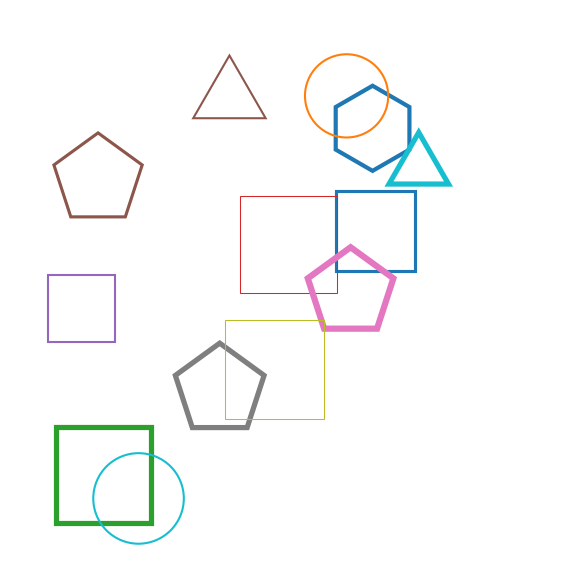[{"shape": "square", "thickness": 1.5, "radius": 0.34, "center": [0.65, 0.599]}, {"shape": "hexagon", "thickness": 2, "radius": 0.37, "center": [0.645, 0.777]}, {"shape": "circle", "thickness": 1, "radius": 0.36, "center": [0.6, 0.833]}, {"shape": "square", "thickness": 2.5, "radius": 0.42, "center": [0.179, 0.177]}, {"shape": "square", "thickness": 0.5, "radius": 0.42, "center": [0.5, 0.576]}, {"shape": "square", "thickness": 1, "radius": 0.29, "center": [0.141, 0.465]}, {"shape": "pentagon", "thickness": 1.5, "radius": 0.4, "center": [0.17, 0.689]}, {"shape": "triangle", "thickness": 1, "radius": 0.36, "center": [0.397, 0.831]}, {"shape": "pentagon", "thickness": 3, "radius": 0.39, "center": [0.607, 0.493]}, {"shape": "pentagon", "thickness": 2.5, "radius": 0.4, "center": [0.38, 0.324]}, {"shape": "square", "thickness": 0.5, "radius": 0.43, "center": [0.475, 0.359]}, {"shape": "circle", "thickness": 1, "radius": 0.39, "center": [0.24, 0.136]}, {"shape": "triangle", "thickness": 2.5, "radius": 0.3, "center": [0.725, 0.71]}]